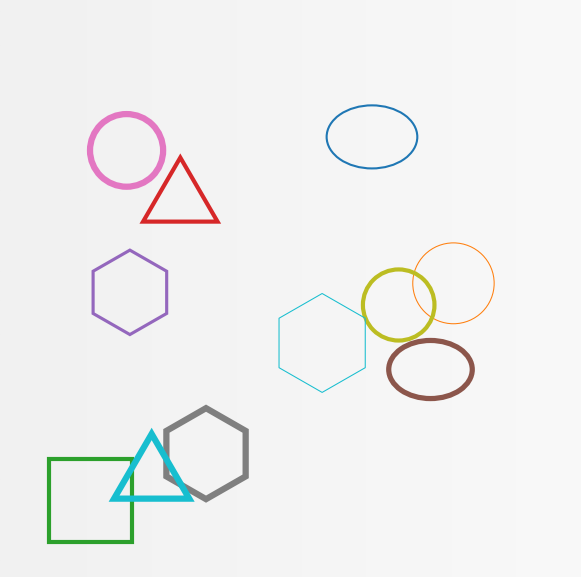[{"shape": "oval", "thickness": 1, "radius": 0.39, "center": [0.64, 0.762]}, {"shape": "circle", "thickness": 0.5, "radius": 0.35, "center": [0.78, 0.509]}, {"shape": "square", "thickness": 2, "radius": 0.36, "center": [0.156, 0.133]}, {"shape": "triangle", "thickness": 2, "radius": 0.37, "center": [0.31, 0.652]}, {"shape": "hexagon", "thickness": 1.5, "radius": 0.37, "center": [0.223, 0.493]}, {"shape": "oval", "thickness": 2.5, "radius": 0.36, "center": [0.741, 0.359]}, {"shape": "circle", "thickness": 3, "radius": 0.31, "center": [0.218, 0.739]}, {"shape": "hexagon", "thickness": 3, "radius": 0.39, "center": [0.354, 0.214]}, {"shape": "circle", "thickness": 2, "radius": 0.31, "center": [0.686, 0.471]}, {"shape": "hexagon", "thickness": 0.5, "radius": 0.43, "center": [0.554, 0.405]}, {"shape": "triangle", "thickness": 3, "radius": 0.37, "center": [0.261, 0.173]}]